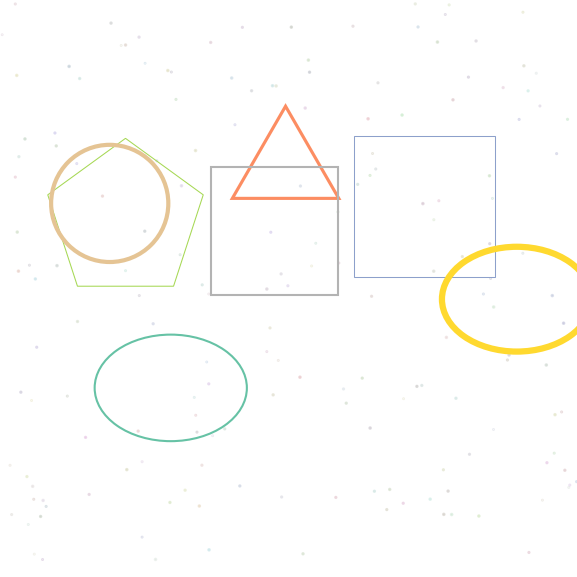[{"shape": "oval", "thickness": 1, "radius": 0.66, "center": [0.296, 0.327]}, {"shape": "triangle", "thickness": 1.5, "radius": 0.53, "center": [0.494, 0.709]}, {"shape": "square", "thickness": 0.5, "radius": 0.61, "center": [0.736, 0.642]}, {"shape": "pentagon", "thickness": 0.5, "radius": 0.71, "center": [0.217, 0.618]}, {"shape": "oval", "thickness": 3, "radius": 0.65, "center": [0.895, 0.481]}, {"shape": "circle", "thickness": 2, "radius": 0.51, "center": [0.19, 0.647]}, {"shape": "square", "thickness": 1, "radius": 0.55, "center": [0.476, 0.599]}]